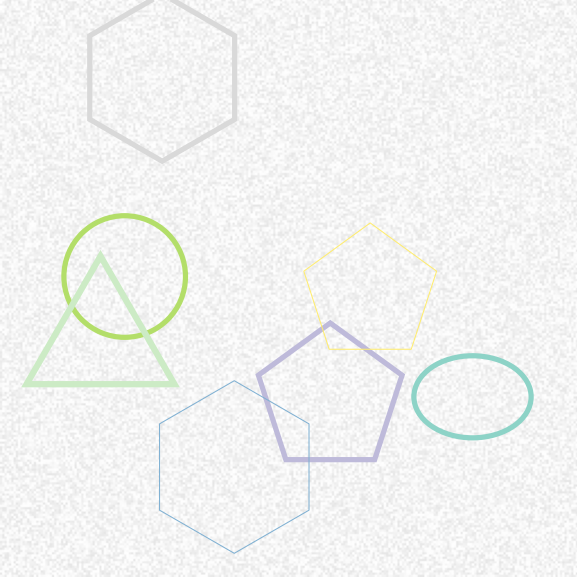[{"shape": "oval", "thickness": 2.5, "radius": 0.51, "center": [0.818, 0.312]}, {"shape": "pentagon", "thickness": 2.5, "radius": 0.65, "center": [0.572, 0.309]}, {"shape": "hexagon", "thickness": 0.5, "radius": 0.75, "center": [0.406, 0.19]}, {"shape": "circle", "thickness": 2.5, "radius": 0.53, "center": [0.216, 0.52]}, {"shape": "hexagon", "thickness": 2.5, "radius": 0.72, "center": [0.281, 0.865]}, {"shape": "triangle", "thickness": 3, "radius": 0.74, "center": [0.174, 0.408]}, {"shape": "pentagon", "thickness": 0.5, "radius": 0.6, "center": [0.641, 0.492]}]